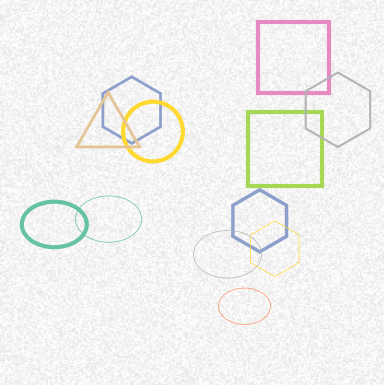[{"shape": "oval", "thickness": 0.5, "radius": 0.43, "center": [0.282, 0.431]}, {"shape": "oval", "thickness": 3, "radius": 0.42, "center": [0.141, 0.417]}, {"shape": "oval", "thickness": 0.5, "radius": 0.34, "center": [0.635, 0.204]}, {"shape": "hexagon", "thickness": 2.5, "radius": 0.4, "center": [0.675, 0.426]}, {"shape": "hexagon", "thickness": 2, "radius": 0.43, "center": [0.342, 0.714]}, {"shape": "square", "thickness": 3, "radius": 0.46, "center": [0.763, 0.85]}, {"shape": "square", "thickness": 3, "radius": 0.48, "center": [0.74, 0.612]}, {"shape": "hexagon", "thickness": 0.5, "radius": 0.36, "center": [0.714, 0.354]}, {"shape": "circle", "thickness": 3, "radius": 0.39, "center": [0.397, 0.658]}, {"shape": "triangle", "thickness": 2, "radius": 0.47, "center": [0.281, 0.666]}, {"shape": "oval", "thickness": 0.5, "radius": 0.44, "center": [0.591, 0.34]}, {"shape": "hexagon", "thickness": 1.5, "radius": 0.48, "center": [0.878, 0.715]}]